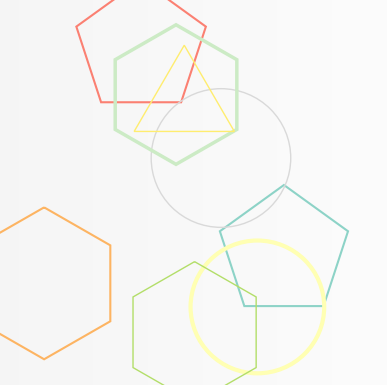[{"shape": "pentagon", "thickness": 1.5, "radius": 0.87, "center": [0.733, 0.346]}, {"shape": "circle", "thickness": 3, "radius": 0.86, "center": [0.664, 0.203]}, {"shape": "pentagon", "thickness": 1.5, "radius": 0.88, "center": [0.364, 0.877]}, {"shape": "hexagon", "thickness": 1.5, "radius": 0.99, "center": [0.114, 0.264]}, {"shape": "hexagon", "thickness": 1, "radius": 0.92, "center": [0.502, 0.137]}, {"shape": "circle", "thickness": 1, "radius": 0.9, "center": [0.57, 0.59]}, {"shape": "hexagon", "thickness": 2.5, "radius": 0.91, "center": [0.454, 0.754]}, {"shape": "triangle", "thickness": 1, "radius": 0.75, "center": [0.475, 0.733]}]